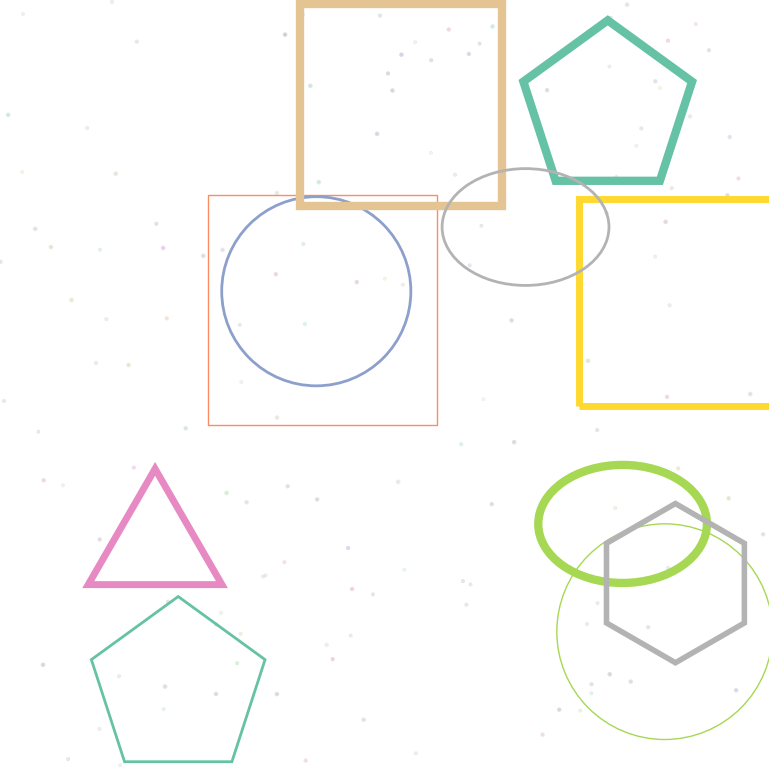[{"shape": "pentagon", "thickness": 1, "radius": 0.59, "center": [0.231, 0.107]}, {"shape": "pentagon", "thickness": 3, "radius": 0.58, "center": [0.789, 0.858]}, {"shape": "square", "thickness": 0.5, "radius": 0.74, "center": [0.419, 0.597]}, {"shape": "circle", "thickness": 1, "radius": 0.61, "center": [0.411, 0.622]}, {"shape": "triangle", "thickness": 2.5, "radius": 0.5, "center": [0.201, 0.291]}, {"shape": "oval", "thickness": 3, "radius": 0.55, "center": [0.809, 0.32]}, {"shape": "circle", "thickness": 0.5, "radius": 0.7, "center": [0.863, 0.18]}, {"shape": "square", "thickness": 2.5, "radius": 0.67, "center": [0.887, 0.607]}, {"shape": "square", "thickness": 3, "radius": 0.66, "center": [0.521, 0.864]}, {"shape": "oval", "thickness": 1, "radius": 0.54, "center": [0.683, 0.705]}, {"shape": "hexagon", "thickness": 2, "radius": 0.52, "center": [0.877, 0.243]}]